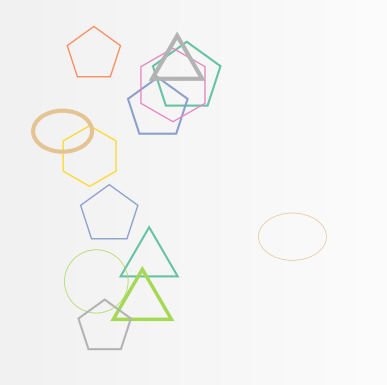[{"shape": "triangle", "thickness": 1.5, "radius": 0.43, "center": [0.385, 0.325]}, {"shape": "pentagon", "thickness": 1.5, "radius": 0.46, "center": [0.482, 0.8]}, {"shape": "pentagon", "thickness": 1, "radius": 0.36, "center": [0.242, 0.859]}, {"shape": "pentagon", "thickness": 1.5, "radius": 0.4, "center": [0.407, 0.718]}, {"shape": "pentagon", "thickness": 1, "radius": 0.39, "center": [0.282, 0.443]}, {"shape": "hexagon", "thickness": 1, "radius": 0.48, "center": [0.446, 0.779]}, {"shape": "circle", "thickness": 0.5, "radius": 0.41, "center": [0.248, 0.269]}, {"shape": "triangle", "thickness": 2.5, "radius": 0.43, "center": [0.367, 0.214]}, {"shape": "hexagon", "thickness": 1, "radius": 0.39, "center": [0.231, 0.595]}, {"shape": "oval", "thickness": 0.5, "radius": 0.44, "center": [0.755, 0.385]}, {"shape": "oval", "thickness": 3, "radius": 0.38, "center": [0.162, 0.659]}, {"shape": "pentagon", "thickness": 1.5, "radius": 0.36, "center": [0.27, 0.151]}, {"shape": "triangle", "thickness": 3, "radius": 0.37, "center": [0.457, 0.833]}]